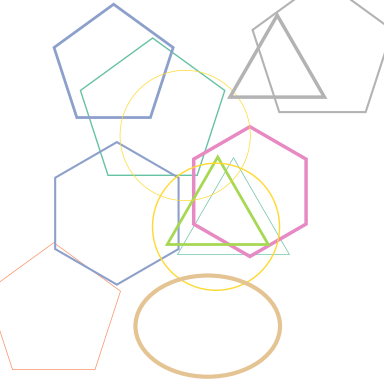[{"shape": "triangle", "thickness": 0.5, "radius": 0.84, "center": [0.606, 0.423]}, {"shape": "pentagon", "thickness": 1, "radius": 0.99, "center": [0.396, 0.704]}, {"shape": "pentagon", "thickness": 0.5, "radius": 0.91, "center": [0.14, 0.187]}, {"shape": "hexagon", "thickness": 1.5, "radius": 0.93, "center": [0.304, 0.446]}, {"shape": "pentagon", "thickness": 2, "radius": 0.81, "center": [0.295, 0.826]}, {"shape": "hexagon", "thickness": 2.5, "radius": 0.84, "center": [0.649, 0.502]}, {"shape": "triangle", "thickness": 2, "radius": 0.76, "center": [0.566, 0.441]}, {"shape": "circle", "thickness": 0.5, "radius": 0.85, "center": [0.481, 0.648]}, {"shape": "circle", "thickness": 1, "radius": 0.83, "center": [0.561, 0.411]}, {"shape": "oval", "thickness": 3, "radius": 0.94, "center": [0.54, 0.153]}, {"shape": "triangle", "thickness": 2.5, "radius": 0.71, "center": [0.72, 0.819]}, {"shape": "pentagon", "thickness": 1.5, "radius": 0.95, "center": [0.838, 0.863]}]